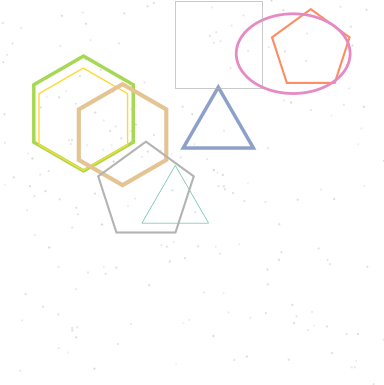[{"shape": "triangle", "thickness": 0.5, "radius": 0.5, "center": [0.455, 0.47]}, {"shape": "pentagon", "thickness": 1.5, "radius": 0.53, "center": [0.807, 0.87]}, {"shape": "triangle", "thickness": 2.5, "radius": 0.53, "center": [0.567, 0.668]}, {"shape": "oval", "thickness": 2, "radius": 0.74, "center": [0.761, 0.861]}, {"shape": "hexagon", "thickness": 2.5, "radius": 0.75, "center": [0.217, 0.705]}, {"shape": "hexagon", "thickness": 1, "radius": 0.66, "center": [0.216, 0.69]}, {"shape": "hexagon", "thickness": 3, "radius": 0.66, "center": [0.318, 0.65]}, {"shape": "square", "thickness": 0.5, "radius": 0.56, "center": [0.567, 0.884]}, {"shape": "pentagon", "thickness": 1.5, "radius": 0.65, "center": [0.379, 0.502]}]